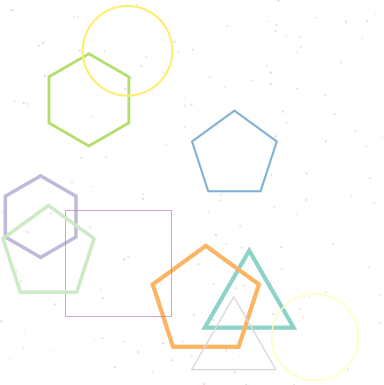[{"shape": "triangle", "thickness": 3, "radius": 0.67, "center": [0.647, 0.216]}, {"shape": "circle", "thickness": 1, "radius": 0.56, "center": [0.818, 0.124]}, {"shape": "hexagon", "thickness": 2.5, "radius": 0.53, "center": [0.106, 0.437]}, {"shape": "pentagon", "thickness": 1.5, "radius": 0.58, "center": [0.609, 0.597]}, {"shape": "pentagon", "thickness": 3, "radius": 0.72, "center": [0.535, 0.217]}, {"shape": "hexagon", "thickness": 2, "radius": 0.6, "center": [0.231, 0.741]}, {"shape": "triangle", "thickness": 1, "radius": 0.63, "center": [0.607, 0.103]}, {"shape": "square", "thickness": 0.5, "radius": 0.69, "center": [0.306, 0.317]}, {"shape": "pentagon", "thickness": 2.5, "radius": 0.62, "center": [0.126, 0.342]}, {"shape": "circle", "thickness": 1.5, "radius": 0.58, "center": [0.331, 0.868]}]